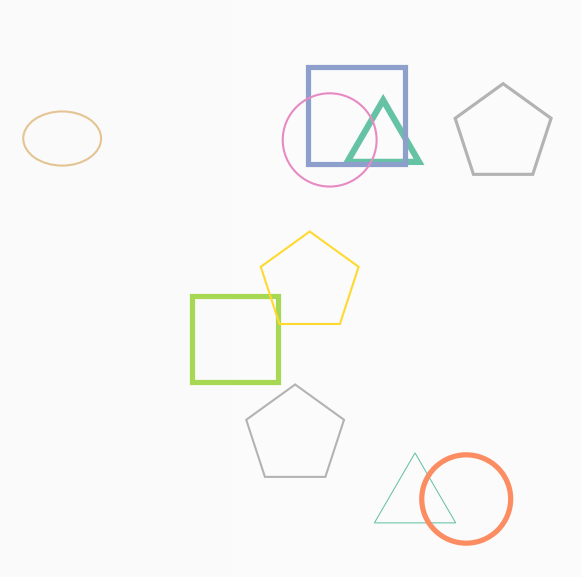[{"shape": "triangle", "thickness": 0.5, "radius": 0.4, "center": [0.714, 0.134]}, {"shape": "triangle", "thickness": 3, "radius": 0.36, "center": [0.659, 0.754]}, {"shape": "circle", "thickness": 2.5, "radius": 0.38, "center": [0.802, 0.135]}, {"shape": "square", "thickness": 2.5, "radius": 0.42, "center": [0.613, 0.799]}, {"shape": "circle", "thickness": 1, "radius": 0.4, "center": [0.567, 0.757]}, {"shape": "square", "thickness": 2.5, "radius": 0.37, "center": [0.404, 0.412]}, {"shape": "pentagon", "thickness": 1, "radius": 0.44, "center": [0.533, 0.51]}, {"shape": "oval", "thickness": 1, "radius": 0.33, "center": [0.107, 0.759]}, {"shape": "pentagon", "thickness": 1.5, "radius": 0.43, "center": [0.866, 0.767]}, {"shape": "pentagon", "thickness": 1, "radius": 0.44, "center": [0.508, 0.245]}]